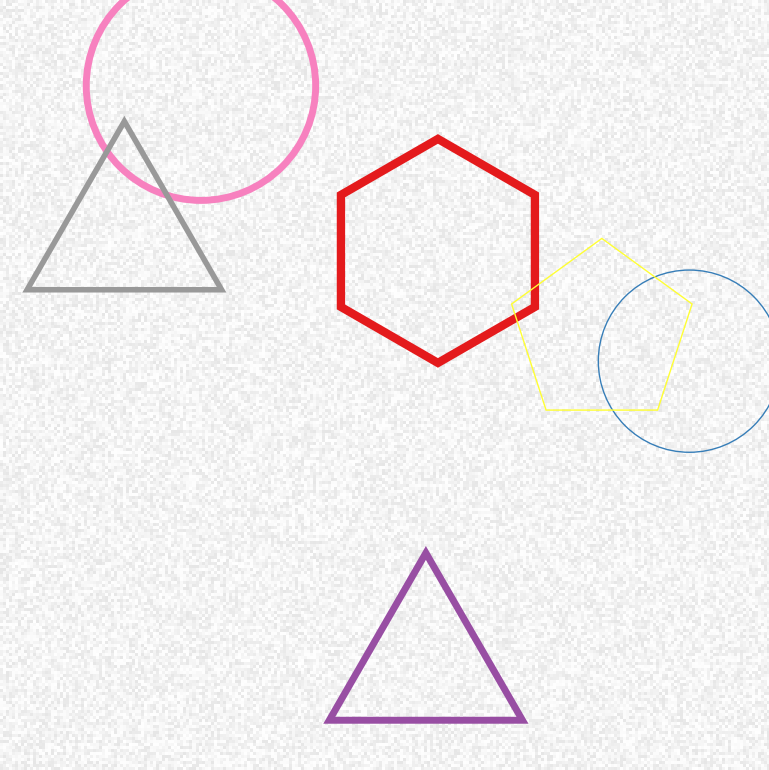[{"shape": "hexagon", "thickness": 3, "radius": 0.73, "center": [0.569, 0.674]}, {"shape": "circle", "thickness": 0.5, "radius": 0.59, "center": [0.895, 0.531]}, {"shape": "triangle", "thickness": 2.5, "radius": 0.72, "center": [0.553, 0.137]}, {"shape": "pentagon", "thickness": 0.5, "radius": 0.62, "center": [0.782, 0.567]}, {"shape": "circle", "thickness": 2.5, "radius": 0.74, "center": [0.261, 0.889]}, {"shape": "triangle", "thickness": 2, "radius": 0.73, "center": [0.161, 0.697]}]